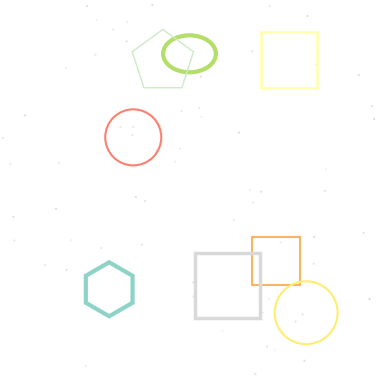[{"shape": "hexagon", "thickness": 3, "radius": 0.35, "center": [0.284, 0.249]}, {"shape": "square", "thickness": 2, "radius": 0.36, "center": [0.75, 0.845]}, {"shape": "circle", "thickness": 1.5, "radius": 0.36, "center": [0.346, 0.643]}, {"shape": "square", "thickness": 1.5, "radius": 0.31, "center": [0.716, 0.322]}, {"shape": "oval", "thickness": 3, "radius": 0.34, "center": [0.492, 0.86]}, {"shape": "square", "thickness": 2.5, "radius": 0.42, "center": [0.592, 0.258]}, {"shape": "pentagon", "thickness": 1, "radius": 0.42, "center": [0.423, 0.84]}, {"shape": "circle", "thickness": 1.5, "radius": 0.41, "center": [0.795, 0.188]}]